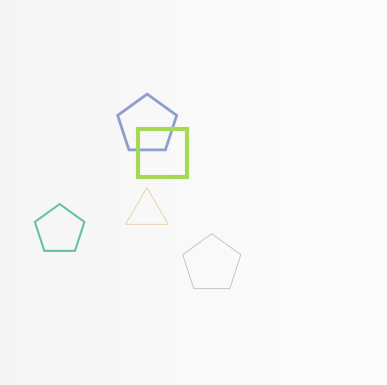[{"shape": "pentagon", "thickness": 1.5, "radius": 0.34, "center": [0.154, 0.403]}, {"shape": "pentagon", "thickness": 2, "radius": 0.4, "center": [0.38, 0.676]}, {"shape": "square", "thickness": 3, "radius": 0.31, "center": [0.42, 0.602]}, {"shape": "triangle", "thickness": 0.5, "radius": 0.32, "center": [0.379, 0.449]}, {"shape": "pentagon", "thickness": 0.5, "radius": 0.39, "center": [0.546, 0.314]}]